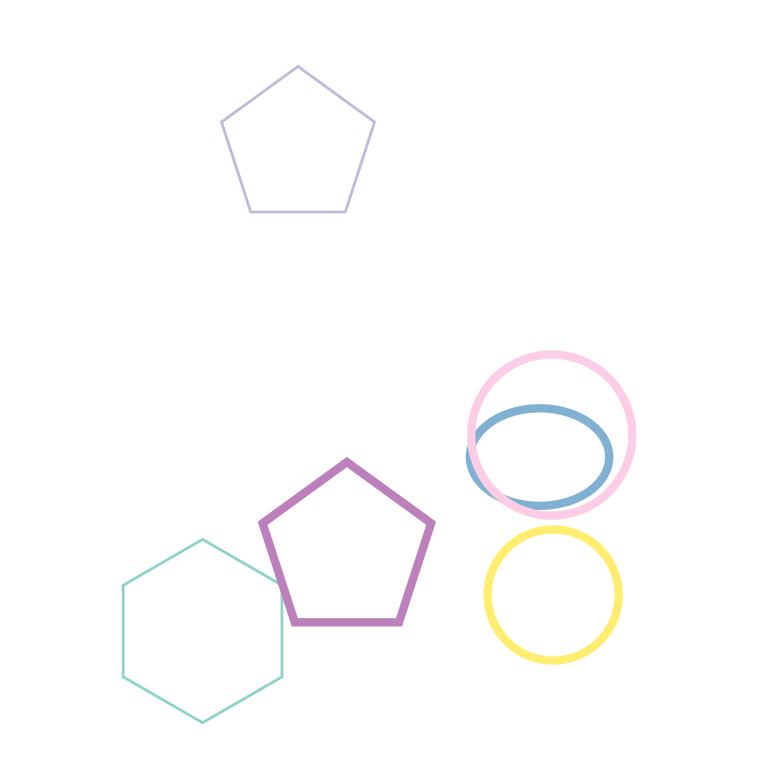[{"shape": "hexagon", "thickness": 1, "radius": 0.6, "center": [0.263, 0.18]}, {"shape": "pentagon", "thickness": 1, "radius": 0.52, "center": [0.387, 0.809]}, {"shape": "oval", "thickness": 3, "radius": 0.45, "center": [0.701, 0.406]}, {"shape": "circle", "thickness": 3, "radius": 0.52, "center": [0.717, 0.435]}, {"shape": "pentagon", "thickness": 3, "radius": 0.58, "center": [0.451, 0.285]}, {"shape": "circle", "thickness": 3, "radius": 0.43, "center": [0.718, 0.227]}]